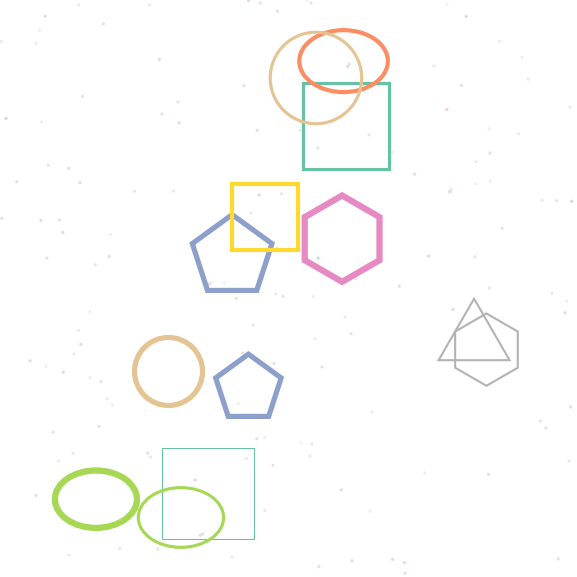[{"shape": "square", "thickness": 0.5, "radius": 0.39, "center": [0.36, 0.144]}, {"shape": "square", "thickness": 1.5, "radius": 0.37, "center": [0.599, 0.781]}, {"shape": "oval", "thickness": 2, "radius": 0.38, "center": [0.595, 0.893]}, {"shape": "pentagon", "thickness": 2.5, "radius": 0.3, "center": [0.43, 0.326]}, {"shape": "pentagon", "thickness": 2.5, "radius": 0.36, "center": [0.402, 0.555]}, {"shape": "hexagon", "thickness": 3, "radius": 0.37, "center": [0.592, 0.586]}, {"shape": "oval", "thickness": 3, "radius": 0.36, "center": [0.166, 0.135]}, {"shape": "oval", "thickness": 1.5, "radius": 0.37, "center": [0.313, 0.103]}, {"shape": "square", "thickness": 2, "radius": 0.29, "center": [0.459, 0.623]}, {"shape": "circle", "thickness": 2.5, "radius": 0.29, "center": [0.292, 0.356]}, {"shape": "circle", "thickness": 1.5, "radius": 0.4, "center": [0.547, 0.864]}, {"shape": "hexagon", "thickness": 1, "radius": 0.31, "center": [0.842, 0.394]}, {"shape": "triangle", "thickness": 1, "radius": 0.35, "center": [0.821, 0.411]}]